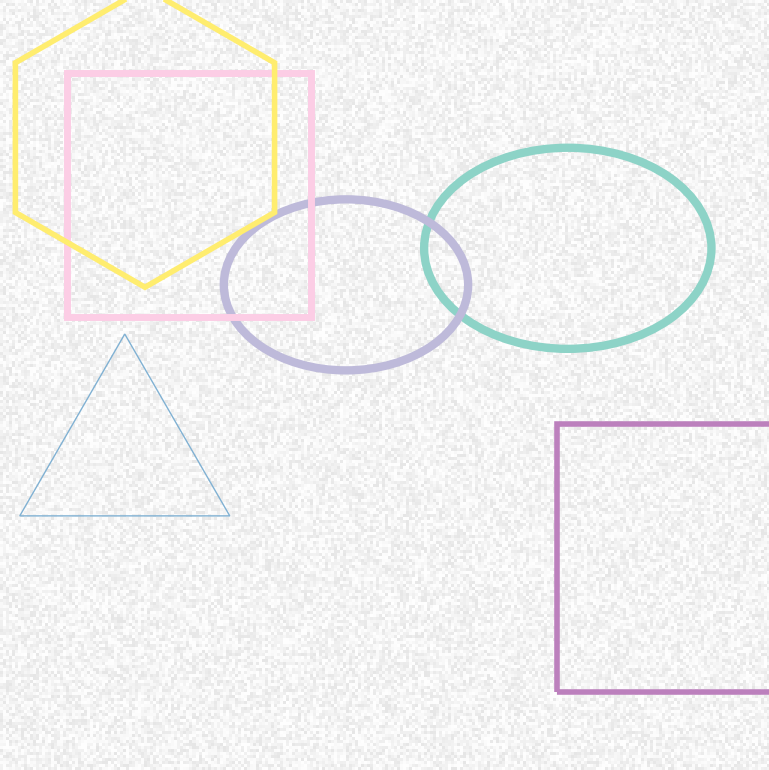[{"shape": "oval", "thickness": 3, "radius": 0.93, "center": [0.737, 0.678]}, {"shape": "oval", "thickness": 3, "radius": 0.79, "center": [0.449, 0.63]}, {"shape": "triangle", "thickness": 0.5, "radius": 0.79, "center": [0.162, 0.409]}, {"shape": "square", "thickness": 2.5, "radius": 0.79, "center": [0.245, 0.747]}, {"shape": "square", "thickness": 2, "radius": 0.87, "center": [0.898, 0.275]}, {"shape": "hexagon", "thickness": 2, "radius": 0.97, "center": [0.188, 0.821]}]